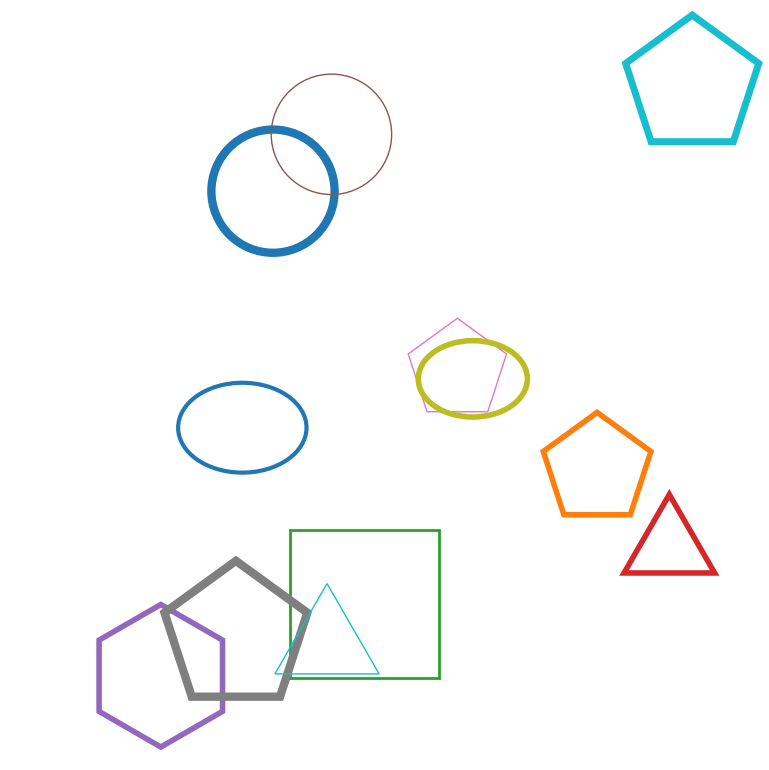[{"shape": "oval", "thickness": 1.5, "radius": 0.42, "center": [0.315, 0.445]}, {"shape": "circle", "thickness": 3, "radius": 0.4, "center": [0.355, 0.752]}, {"shape": "pentagon", "thickness": 2, "radius": 0.37, "center": [0.775, 0.391]}, {"shape": "square", "thickness": 1, "radius": 0.48, "center": [0.473, 0.216]}, {"shape": "triangle", "thickness": 2, "radius": 0.34, "center": [0.869, 0.29]}, {"shape": "hexagon", "thickness": 2, "radius": 0.46, "center": [0.209, 0.122]}, {"shape": "circle", "thickness": 0.5, "radius": 0.39, "center": [0.43, 0.826]}, {"shape": "pentagon", "thickness": 0.5, "radius": 0.34, "center": [0.594, 0.52]}, {"shape": "pentagon", "thickness": 3, "radius": 0.49, "center": [0.306, 0.174]}, {"shape": "oval", "thickness": 2, "radius": 0.35, "center": [0.614, 0.508]}, {"shape": "pentagon", "thickness": 2.5, "radius": 0.45, "center": [0.899, 0.89]}, {"shape": "triangle", "thickness": 0.5, "radius": 0.39, "center": [0.425, 0.164]}]